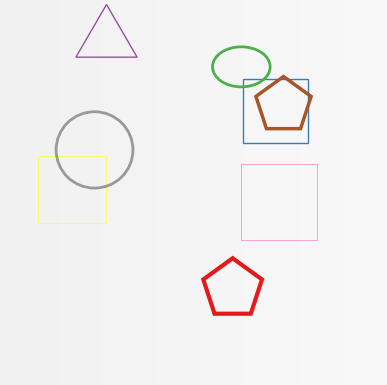[{"shape": "pentagon", "thickness": 3, "radius": 0.4, "center": [0.6, 0.25]}, {"shape": "square", "thickness": 1, "radius": 0.41, "center": [0.711, 0.711]}, {"shape": "oval", "thickness": 2, "radius": 0.37, "center": [0.623, 0.826]}, {"shape": "triangle", "thickness": 1, "radius": 0.46, "center": [0.275, 0.897]}, {"shape": "square", "thickness": 0.5, "radius": 0.44, "center": [0.186, 0.508]}, {"shape": "pentagon", "thickness": 2.5, "radius": 0.37, "center": [0.732, 0.726]}, {"shape": "square", "thickness": 0.5, "radius": 0.5, "center": [0.72, 0.476]}, {"shape": "circle", "thickness": 2, "radius": 0.5, "center": [0.244, 0.611]}]